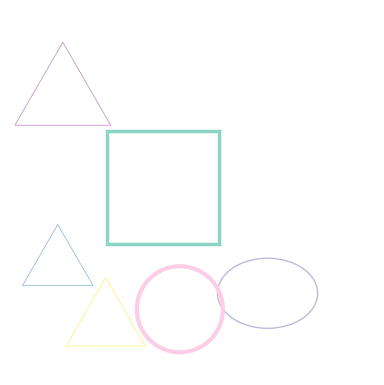[{"shape": "square", "thickness": 2.5, "radius": 0.73, "center": [0.424, 0.513]}, {"shape": "oval", "thickness": 1, "radius": 0.65, "center": [0.695, 0.238]}, {"shape": "triangle", "thickness": 0.5, "radius": 0.53, "center": [0.15, 0.311]}, {"shape": "circle", "thickness": 3, "radius": 0.56, "center": [0.467, 0.197]}, {"shape": "triangle", "thickness": 0.5, "radius": 0.72, "center": [0.163, 0.747]}, {"shape": "triangle", "thickness": 0.5, "radius": 0.59, "center": [0.275, 0.16]}]